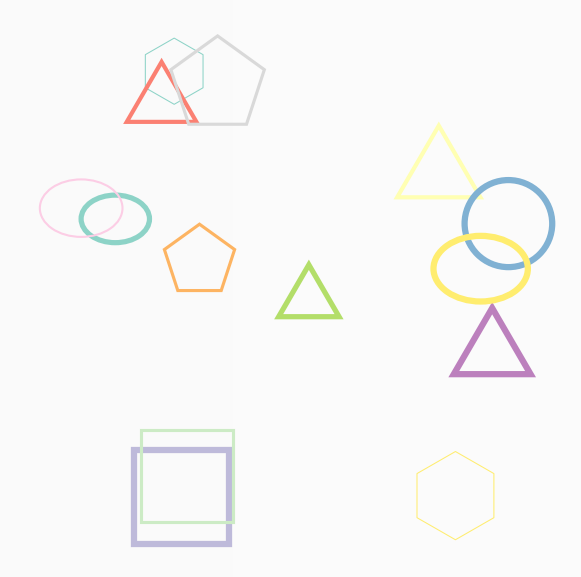[{"shape": "oval", "thickness": 2.5, "radius": 0.29, "center": [0.198, 0.62]}, {"shape": "hexagon", "thickness": 0.5, "radius": 0.29, "center": [0.3, 0.876]}, {"shape": "triangle", "thickness": 2, "radius": 0.41, "center": [0.755, 0.699]}, {"shape": "square", "thickness": 3, "radius": 0.41, "center": [0.313, 0.138]}, {"shape": "triangle", "thickness": 2, "radius": 0.35, "center": [0.278, 0.823]}, {"shape": "circle", "thickness": 3, "radius": 0.38, "center": [0.875, 0.612]}, {"shape": "pentagon", "thickness": 1.5, "radius": 0.32, "center": [0.343, 0.547]}, {"shape": "triangle", "thickness": 2.5, "radius": 0.3, "center": [0.531, 0.481]}, {"shape": "oval", "thickness": 1, "radius": 0.36, "center": [0.14, 0.639]}, {"shape": "pentagon", "thickness": 1.5, "radius": 0.42, "center": [0.374, 0.852]}, {"shape": "triangle", "thickness": 3, "radius": 0.38, "center": [0.847, 0.389]}, {"shape": "square", "thickness": 1.5, "radius": 0.4, "center": [0.321, 0.175]}, {"shape": "hexagon", "thickness": 0.5, "radius": 0.38, "center": [0.784, 0.141]}, {"shape": "oval", "thickness": 3, "radius": 0.41, "center": [0.827, 0.534]}]